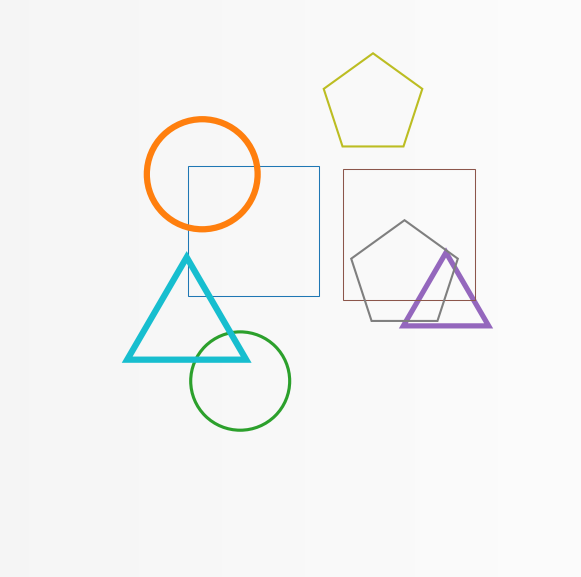[{"shape": "square", "thickness": 0.5, "radius": 0.56, "center": [0.436, 0.599]}, {"shape": "circle", "thickness": 3, "radius": 0.48, "center": [0.348, 0.697]}, {"shape": "circle", "thickness": 1.5, "radius": 0.43, "center": [0.413, 0.339]}, {"shape": "triangle", "thickness": 2.5, "radius": 0.42, "center": [0.767, 0.477]}, {"shape": "square", "thickness": 0.5, "radius": 0.57, "center": [0.703, 0.593]}, {"shape": "pentagon", "thickness": 1, "radius": 0.48, "center": [0.696, 0.521]}, {"shape": "pentagon", "thickness": 1, "radius": 0.45, "center": [0.642, 0.818]}, {"shape": "triangle", "thickness": 3, "radius": 0.59, "center": [0.321, 0.435]}]